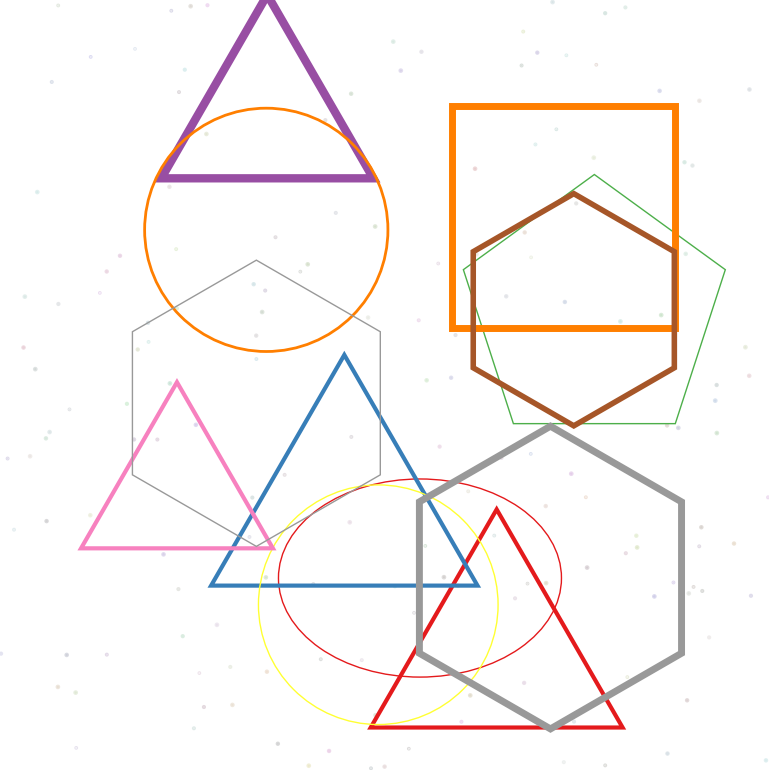[{"shape": "oval", "thickness": 0.5, "radius": 0.92, "center": [0.545, 0.249]}, {"shape": "triangle", "thickness": 1.5, "radius": 0.94, "center": [0.645, 0.15]}, {"shape": "triangle", "thickness": 1.5, "radius": 1.0, "center": [0.447, 0.339]}, {"shape": "pentagon", "thickness": 0.5, "radius": 0.89, "center": [0.772, 0.595]}, {"shape": "triangle", "thickness": 3, "radius": 0.79, "center": [0.347, 0.848]}, {"shape": "circle", "thickness": 1, "radius": 0.79, "center": [0.346, 0.701]}, {"shape": "square", "thickness": 2.5, "radius": 0.72, "center": [0.732, 0.718]}, {"shape": "circle", "thickness": 0.5, "radius": 0.78, "center": [0.491, 0.215]}, {"shape": "hexagon", "thickness": 2, "radius": 0.75, "center": [0.745, 0.598]}, {"shape": "triangle", "thickness": 1.5, "radius": 0.72, "center": [0.23, 0.36]}, {"shape": "hexagon", "thickness": 0.5, "radius": 0.93, "center": [0.333, 0.476]}, {"shape": "hexagon", "thickness": 2.5, "radius": 0.98, "center": [0.715, 0.25]}]